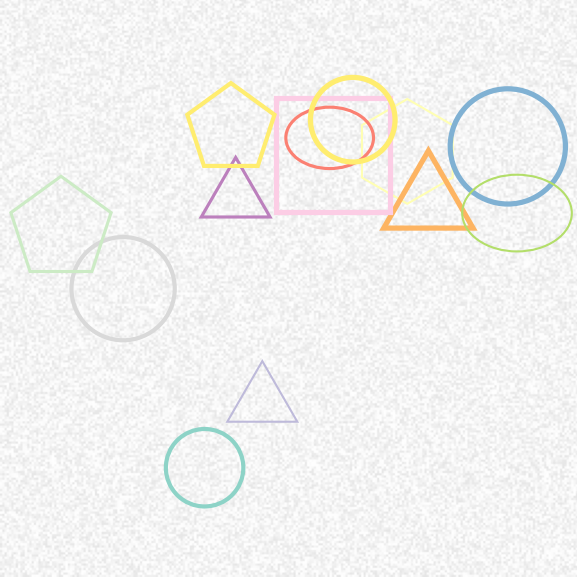[{"shape": "circle", "thickness": 2, "radius": 0.34, "center": [0.354, 0.189]}, {"shape": "hexagon", "thickness": 1, "radius": 0.45, "center": [0.705, 0.737]}, {"shape": "triangle", "thickness": 1, "radius": 0.35, "center": [0.454, 0.304]}, {"shape": "oval", "thickness": 1.5, "radius": 0.38, "center": [0.571, 0.76]}, {"shape": "circle", "thickness": 2.5, "radius": 0.5, "center": [0.879, 0.746]}, {"shape": "triangle", "thickness": 2.5, "radius": 0.45, "center": [0.742, 0.649]}, {"shape": "oval", "thickness": 1, "radius": 0.47, "center": [0.895, 0.63]}, {"shape": "square", "thickness": 2.5, "radius": 0.49, "center": [0.576, 0.73]}, {"shape": "circle", "thickness": 2, "radius": 0.45, "center": [0.213, 0.499]}, {"shape": "triangle", "thickness": 1.5, "radius": 0.34, "center": [0.408, 0.658]}, {"shape": "pentagon", "thickness": 1.5, "radius": 0.46, "center": [0.106, 0.603]}, {"shape": "pentagon", "thickness": 2, "radius": 0.4, "center": [0.4, 0.776]}, {"shape": "circle", "thickness": 2.5, "radius": 0.37, "center": [0.611, 0.792]}]